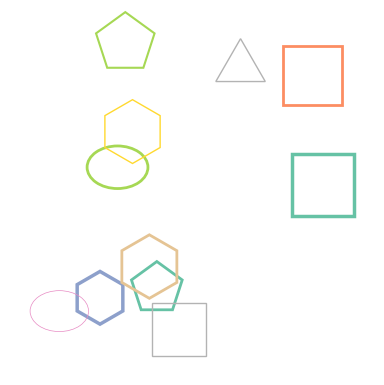[{"shape": "square", "thickness": 2.5, "radius": 0.4, "center": [0.838, 0.52]}, {"shape": "pentagon", "thickness": 2, "radius": 0.35, "center": [0.407, 0.251]}, {"shape": "square", "thickness": 2, "radius": 0.38, "center": [0.813, 0.804]}, {"shape": "hexagon", "thickness": 2.5, "radius": 0.34, "center": [0.26, 0.227]}, {"shape": "oval", "thickness": 0.5, "radius": 0.38, "center": [0.154, 0.192]}, {"shape": "pentagon", "thickness": 1.5, "radius": 0.4, "center": [0.325, 0.889]}, {"shape": "oval", "thickness": 2, "radius": 0.4, "center": [0.305, 0.566]}, {"shape": "hexagon", "thickness": 1, "radius": 0.41, "center": [0.344, 0.658]}, {"shape": "hexagon", "thickness": 2, "radius": 0.41, "center": [0.388, 0.308]}, {"shape": "triangle", "thickness": 1, "radius": 0.37, "center": [0.625, 0.825]}, {"shape": "square", "thickness": 1, "radius": 0.34, "center": [0.465, 0.145]}]